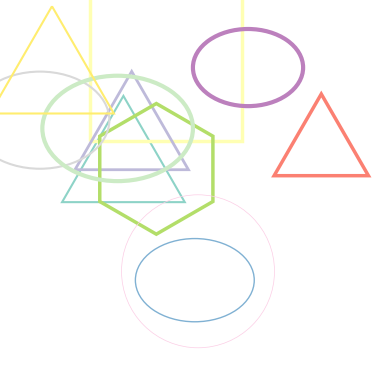[{"shape": "triangle", "thickness": 1.5, "radius": 0.92, "center": [0.321, 0.567]}, {"shape": "square", "thickness": 2.5, "radius": 0.98, "center": [0.431, 0.831]}, {"shape": "triangle", "thickness": 2, "radius": 0.85, "center": [0.342, 0.644]}, {"shape": "triangle", "thickness": 2.5, "radius": 0.71, "center": [0.834, 0.614]}, {"shape": "oval", "thickness": 1, "radius": 0.77, "center": [0.506, 0.272]}, {"shape": "hexagon", "thickness": 2.5, "radius": 0.85, "center": [0.406, 0.561]}, {"shape": "circle", "thickness": 0.5, "radius": 0.99, "center": [0.514, 0.295]}, {"shape": "oval", "thickness": 1.5, "radius": 0.9, "center": [0.104, 0.688]}, {"shape": "oval", "thickness": 3, "radius": 0.72, "center": [0.644, 0.825]}, {"shape": "oval", "thickness": 3, "radius": 0.98, "center": [0.306, 0.666]}, {"shape": "triangle", "thickness": 1.5, "radius": 0.93, "center": [0.135, 0.798]}]